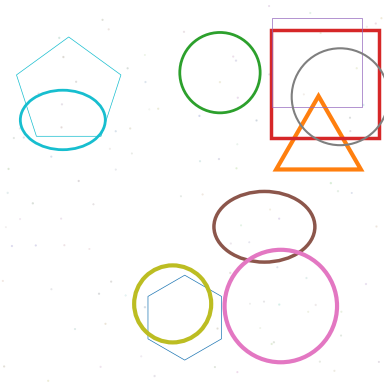[{"shape": "hexagon", "thickness": 0.5, "radius": 0.55, "center": [0.48, 0.175]}, {"shape": "triangle", "thickness": 3, "radius": 0.64, "center": [0.827, 0.623]}, {"shape": "circle", "thickness": 2, "radius": 0.52, "center": [0.571, 0.811]}, {"shape": "square", "thickness": 2.5, "radius": 0.7, "center": [0.845, 0.781]}, {"shape": "square", "thickness": 0.5, "radius": 0.58, "center": [0.823, 0.838]}, {"shape": "oval", "thickness": 2.5, "radius": 0.66, "center": [0.687, 0.411]}, {"shape": "circle", "thickness": 3, "radius": 0.73, "center": [0.729, 0.205]}, {"shape": "circle", "thickness": 1.5, "radius": 0.63, "center": [0.883, 0.749]}, {"shape": "circle", "thickness": 3, "radius": 0.5, "center": [0.449, 0.211]}, {"shape": "pentagon", "thickness": 0.5, "radius": 0.71, "center": [0.178, 0.761]}, {"shape": "oval", "thickness": 2, "radius": 0.55, "center": [0.163, 0.688]}]